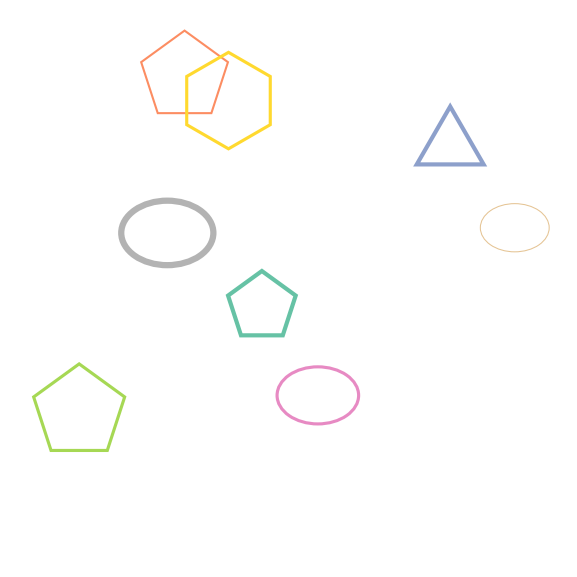[{"shape": "pentagon", "thickness": 2, "radius": 0.31, "center": [0.453, 0.468]}, {"shape": "pentagon", "thickness": 1, "radius": 0.39, "center": [0.32, 0.867]}, {"shape": "triangle", "thickness": 2, "radius": 0.33, "center": [0.78, 0.748]}, {"shape": "oval", "thickness": 1.5, "radius": 0.35, "center": [0.55, 0.314]}, {"shape": "pentagon", "thickness": 1.5, "radius": 0.41, "center": [0.137, 0.286]}, {"shape": "hexagon", "thickness": 1.5, "radius": 0.42, "center": [0.396, 0.825]}, {"shape": "oval", "thickness": 0.5, "radius": 0.3, "center": [0.891, 0.605]}, {"shape": "oval", "thickness": 3, "radius": 0.4, "center": [0.29, 0.596]}]